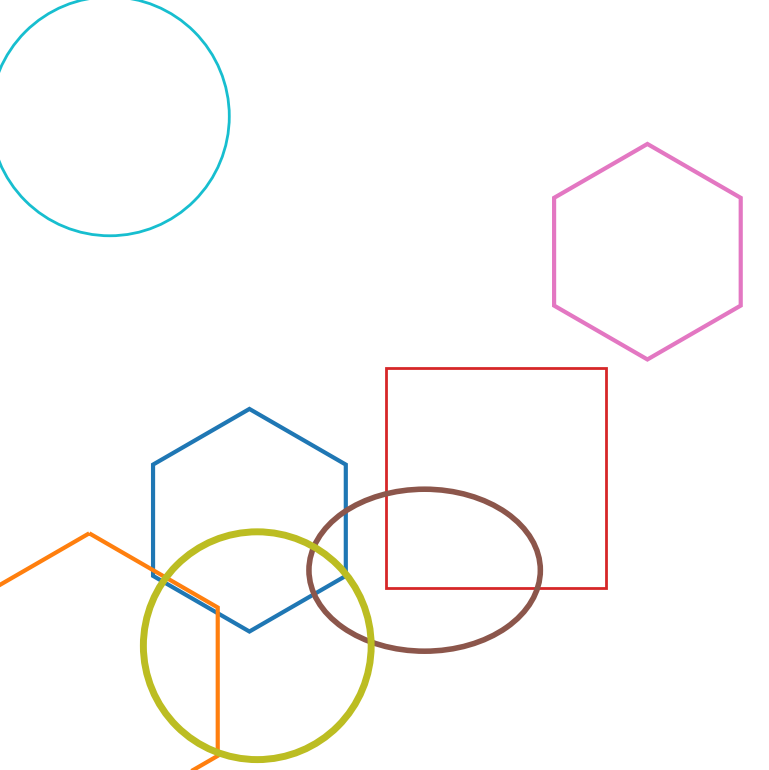[{"shape": "hexagon", "thickness": 1.5, "radius": 0.72, "center": [0.324, 0.324]}, {"shape": "hexagon", "thickness": 1.5, "radius": 0.96, "center": [0.116, 0.115]}, {"shape": "square", "thickness": 1, "radius": 0.72, "center": [0.644, 0.379]}, {"shape": "oval", "thickness": 2, "radius": 0.75, "center": [0.551, 0.259]}, {"shape": "hexagon", "thickness": 1.5, "radius": 0.7, "center": [0.841, 0.673]}, {"shape": "circle", "thickness": 2.5, "radius": 0.74, "center": [0.334, 0.161]}, {"shape": "circle", "thickness": 1, "radius": 0.78, "center": [0.143, 0.849]}]